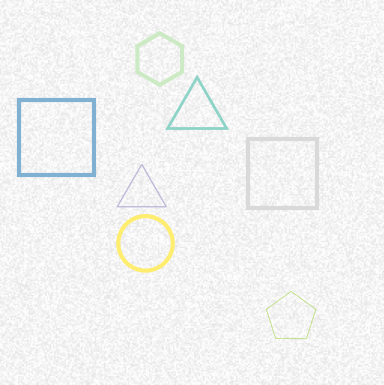[{"shape": "triangle", "thickness": 2, "radius": 0.44, "center": [0.512, 0.711]}, {"shape": "triangle", "thickness": 1, "radius": 0.37, "center": [0.368, 0.5]}, {"shape": "square", "thickness": 3, "radius": 0.49, "center": [0.147, 0.643]}, {"shape": "pentagon", "thickness": 0.5, "radius": 0.34, "center": [0.756, 0.175]}, {"shape": "square", "thickness": 3, "radius": 0.45, "center": [0.735, 0.548]}, {"shape": "hexagon", "thickness": 3, "radius": 0.33, "center": [0.415, 0.847]}, {"shape": "circle", "thickness": 3, "radius": 0.35, "center": [0.378, 0.368]}]